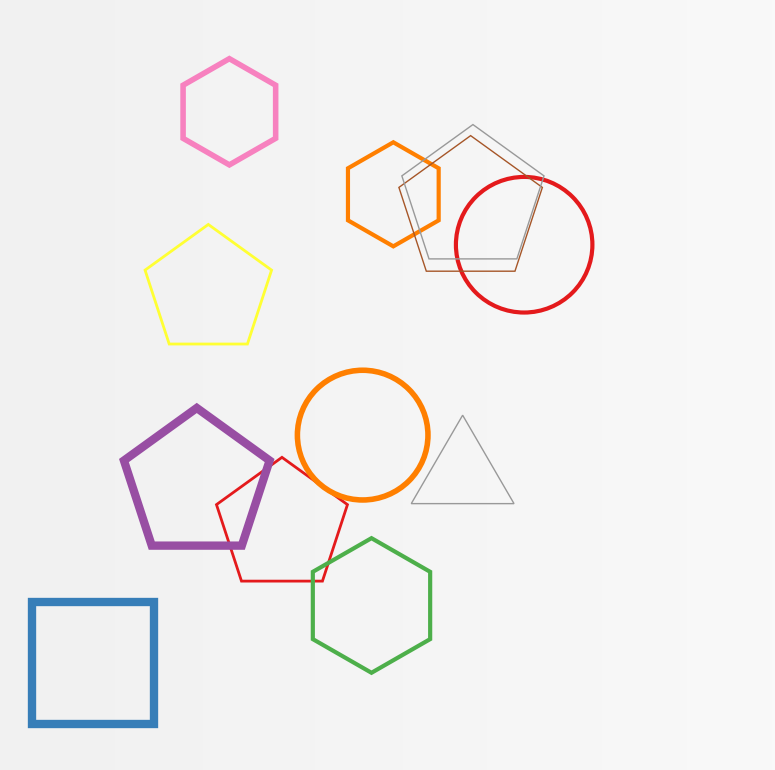[{"shape": "circle", "thickness": 1.5, "radius": 0.44, "center": [0.676, 0.682]}, {"shape": "pentagon", "thickness": 1, "radius": 0.44, "center": [0.364, 0.317]}, {"shape": "square", "thickness": 3, "radius": 0.4, "center": [0.12, 0.139]}, {"shape": "hexagon", "thickness": 1.5, "radius": 0.44, "center": [0.479, 0.214]}, {"shape": "pentagon", "thickness": 3, "radius": 0.49, "center": [0.254, 0.371]}, {"shape": "hexagon", "thickness": 1.5, "radius": 0.34, "center": [0.508, 0.748]}, {"shape": "circle", "thickness": 2, "radius": 0.42, "center": [0.468, 0.435]}, {"shape": "pentagon", "thickness": 1, "radius": 0.43, "center": [0.269, 0.623]}, {"shape": "pentagon", "thickness": 0.5, "radius": 0.49, "center": [0.607, 0.727]}, {"shape": "hexagon", "thickness": 2, "radius": 0.34, "center": [0.296, 0.855]}, {"shape": "triangle", "thickness": 0.5, "radius": 0.38, "center": [0.597, 0.384]}, {"shape": "pentagon", "thickness": 0.5, "radius": 0.48, "center": [0.61, 0.742]}]